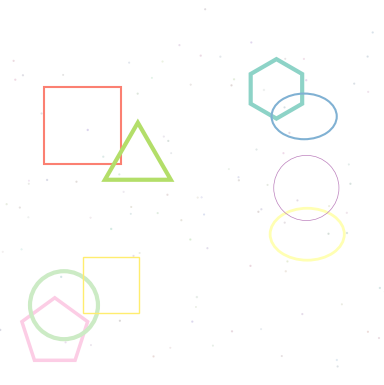[{"shape": "hexagon", "thickness": 3, "radius": 0.39, "center": [0.718, 0.769]}, {"shape": "oval", "thickness": 2, "radius": 0.48, "center": [0.798, 0.392]}, {"shape": "square", "thickness": 1.5, "radius": 0.5, "center": [0.215, 0.674]}, {"shape": "oval", "thickness": 1.5, "radius": 0.42, "center": [0.79, 0.698]}, {"shape": "triangle", "thickness": 3, "radius": 0.49, "center": [0.358, 0.583]}, {"shape": "pentagon", "thickness": 2.5, "radius": 0.45, "center": [0.142, 0.137]}, {"shape": "circle", "thickness": 0.5, "radius": 0.42, "center": [0.796, 0.512]}, {"shape": "circle", "thickness": 3, "radius": 0.44, "center": [0.166, 0.207]}, {"shape": "square", "thickness": 1, "radius": 0.36, "center": [0.289, 0.26]}]